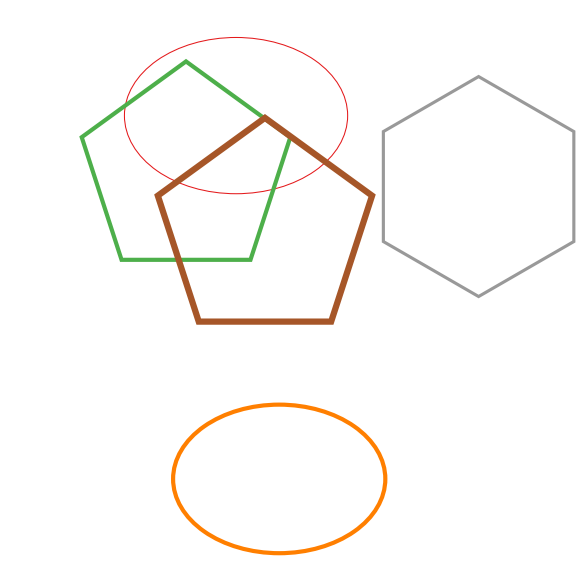[{"shape": "oval", "thickness": 0.5, "radius": 0.97, "center": [0.409, 0.799]}, {"shape": "pentagon", "thickness": 2, "radius": 0.95, "center": [0.322, 0.703]}, {"shape": "oval", "thickness": 2, "radius": 0.92, "center": [0.483, 0.17]}, {"shape": "pentagon", "thickness": 3, "radius": 0.98, "center": [0.459, 0.6]}, {"shape": "hexagon", "thickness": 1.5, "radius": 0.95, "center": [0.829, 0.676]}]